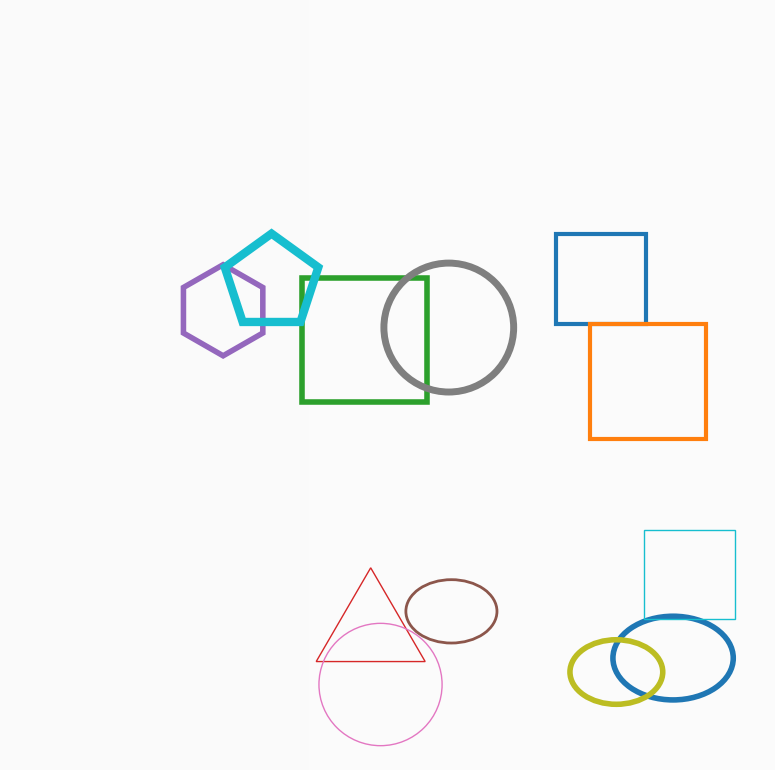[{"shape": "oval", "thickness": 2, "radius": 0.39, "center": [0.869, 0.145]}, {"shape": "square", "thickness": 1.5, "radius": 0.29, "center": [0.776, 0.637]}, {"shape": "square", "thickness": 1.5, "radius": 0.37, "center": [0.836, 0.504]}, {"shape": "square", "thickness": 2, "radius": 0.4, "center": [0.471, 0.558]}, {"shape": "triangle", "thickness": 0.5, "radius": 0.41, "center": [0.478, 0.181]}, {"shape": "hexagon", "thickness": 2, "radius": 0.3, "center": [0.288, 0.597]}, {"shape": "oval", "thickness": 1, "radius": 0.29, "center": [0.582, 0.206]}, {"shape": "circle", "thickness": 0.5, "radius": 0.4, "center": [0.491, 0.111]}, {"shape": "circle", "thickness": 2.5, "radius": 0.42, "center": [0.579, 0.575]}, {"shape": "oval", "thickness": 2, "radius": 0.3, "center": [0.795, 0.127]}, {"shape": "square", "thickness": 0.5, "radius": 0.29, "center": [0.89, 0.254]}, {"shape": "pentagon", "thickness": 3, "radius": 0.32, "center": [0.35, 0.633]}]